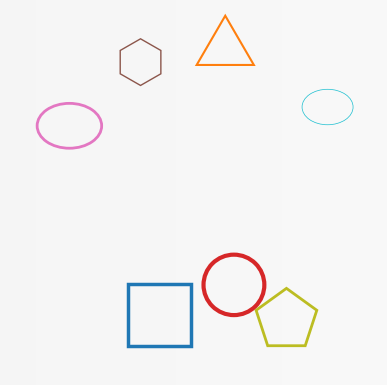[{"shape": "square", "thickness": 2.5, "radius": 0.4, "center": [0.411, 0.182]}, {"shape": "triangle", "thickness": 1.5, "radius": 0.43, "center": [0.581, 0.874]}, {"shape": "circle", "thickness": 3, "radius": 0.39, "center": [0.604, 0.26]}, {"shape": "hexagon", "thickness": 1, "radius": 0.3, "center": [0.363, 0.839]}, {"shape": "oval", "thickness": 2, "radius": 0.42, "center": [0.179, 0.673]}, {"shape": "pentagon", "thickness": 2, "radius": 0.41, "center": [0.739, 0.169]}, {"shape": "oval", "thickness": 0.5, "radius": 0.33, "center": [0.845, 0.722]}]